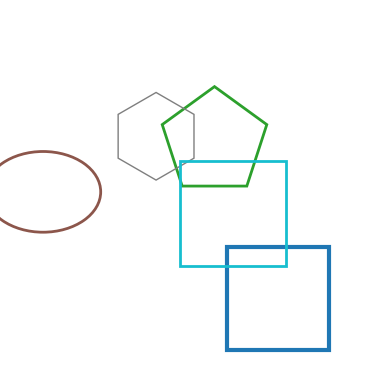[{"shape": "square", "thickness": 3, "radius": 0.67, "center": [0.722, 0.224]}, {"shape": "pentagon", "thickness": 2, "radius": 0.71, "center": [0.557, 0.632]}, {"shape": "oval", "thickness": 2, "radius": 0.75, "center": [0.112, 0.502]}, {"shape": "hexagon", "thickness": 1, "radius": 0.57, "center": [0.405, 0.646]}, {"shape": "square", "thickness": 2, "radius": 0.69, "center": [0.605, 0.445]}]